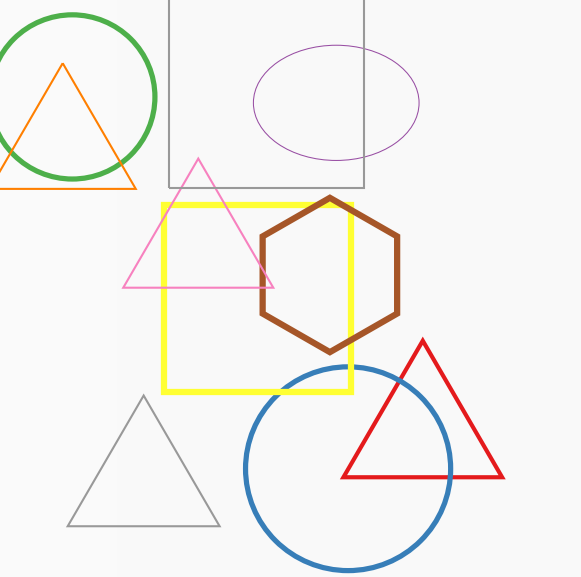[{"shape": "triangle", "thickness": 2, "radius": 0.79, "center": [0.727, 0.252]}, {"shape": "circle", "thickness": 2.5, "radius": 0.88, "center": [0.599, 0.188]}, {"shape": "circle", "thickness": 2.5, "radius": 0.71, "center": [0.124, 0.831]}, {"shape": "oval", "thickness": 0.5, "radius": 0.71, "center": [0.578, 0.821]}, {"shape": "triangle", "thickness": 1, "radius": 0.73, "center": [0.108, 0.745]}, {"shape": "square", "thickness": 3, "radius": 0.81, "center": [0.443, 0.482]}, {"shape": "hexagon", "thickness": 3, "radius": 0.67, "center": [0.568, 0.523]}, {"shape": "triangle", "thickness": 1, "radius": 0.75, "center": [0.341, 0.575]}, {"shape": "triangle", "thickness": 1, "radius": 0.75, "center": [0.247, 0.163]}, {"shape": "square", "thickness": 1, "radius": 0.84, "center": [0.458, 0.841]}]